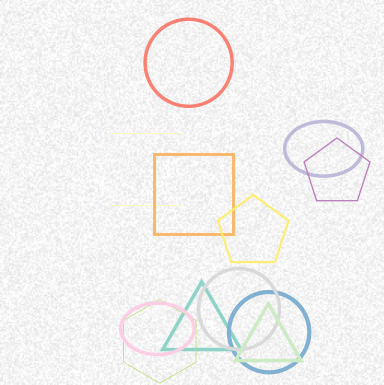[{"shape": "triangle", "thickness": 2.5, "radius": 0.59, "center": [0.524, 0.151]}, {"shape": "square", "thickness": 0.5, "radius": 0.47, "center": [0.376, 0.561]}, {"shape": "oval", "thickness": 2.5, "radius": 0.51, "center": [0.841, 0.614]}, {"shape": "circle", "thickness": 2.5, "radius": 0.57, "center": [0.49, 0.837]}, {"shape": "circle", "thickness": 3, "radius": 0.52, "center": [0.699, 0.137]}, {"shape": "square", "thickness": 2, "radius": 0.52, "center": [0.502, 0.496]}, {"shape": "hexagon", "thickness": 0.5, "radius": 0.54, "center": [0.415, 0.113]}, {"shape": "oval", "thickness": 2.5, "radius": 0.48, "center": [0.409, 0.146]}, {"shape": "circle", "thickness": 2.5, "radius": 0.53, "center": [0.621, 0.197]}, {"shape": "pentagon", "thickness": 1, "radius": 0.45, "center": [0.875, 0.552]}, {"shape": "triangle", "thickness": 2.5, "radius": 0.49, "center": [0.697, 0.113]}, {"shape": "pentagon", "thickness": 1.5, "radius": 0.48, "center": [0.658, 0.397]}]